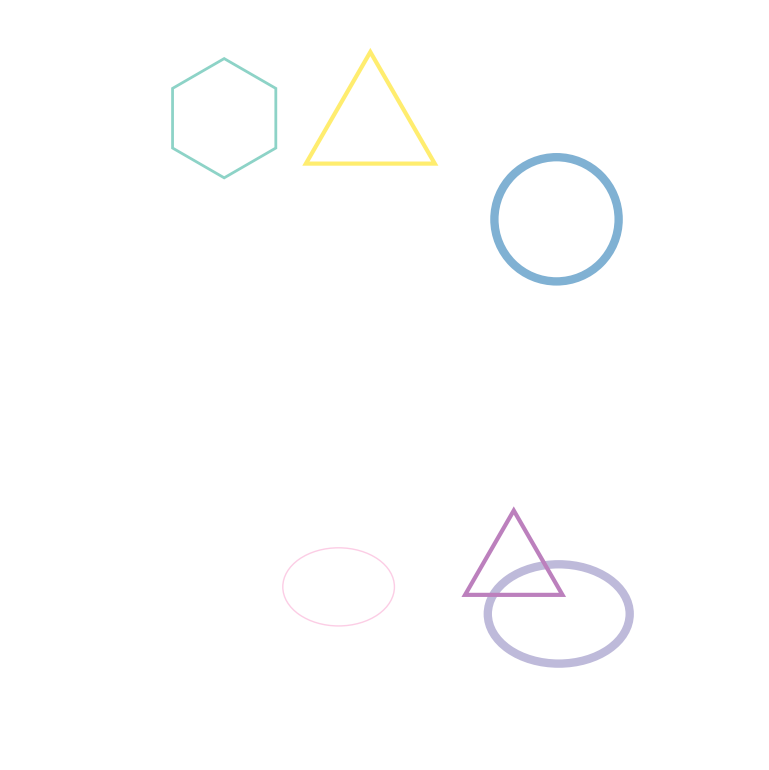[{"shape": "hexagon", "thickness": 1, "radius": 0.39, "center": [0.291, 0.846]}, {"shape": "oval", "thickness": 3, "radius": 0.46, "center": [0.726, 0.203]}, {"shape": "circle", "thickness": 3, "radius": 0.4, "center": [0.723, 0.715]}, {"shape": "oval", "thickness": 0.5, "radius": 0.36, "center": [0.44, 0.238]}, {"shape": "triangle", "thickness": 1.5, "radius": 0.37, "center": [0.667, 0.264]}, {"shape": "triangle", "thickness": 1.5, "radius": 0.48, "center": [0.481, 0.836]}]